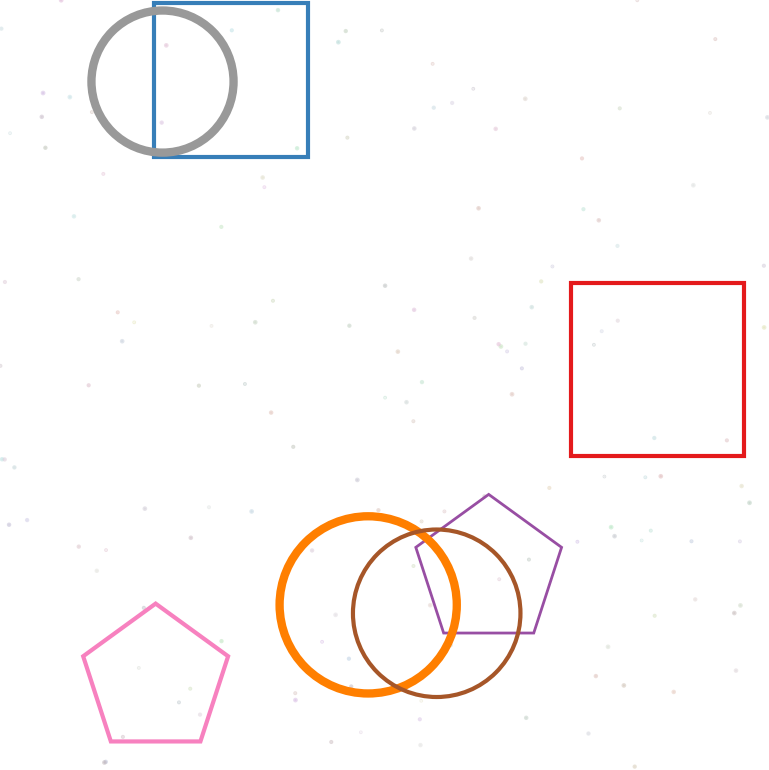[{"shape": "square", "thickness": 1.5, "radius": 0.56, "center": [0.854, 0.52]}, {"shape": "square", "thickness": 1.5, "radius": 0.5, "center": [0.299, 0.896]}, {"shape": "pentagon", "thickness": 1, "radius": 0.5, "center": [0.635, 0.258]}, {"shape": "circle", "thickness": 3, "radius": 0.58, "center": [0.478, 0.214]}, {"shape": "circle", "thickness": 1.5, "radius": 0.54, "center": [0.567, 0.204]}, {"shape": "pentagon", "thickness": 1.5, "radius": 0.49, "center": [0.202, 0.117]}, {"shape": "circle", "thickness": 3, "radius": 0.46, "center": [0.211, 0.894]}]